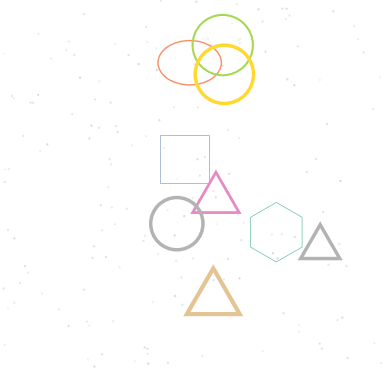[{"shape": "hexagon", "thickness": 0.5, "radius": 0.39, "center": [0.718, 0.397]}, {"shape": "oval", "thickness": 1, "radius": 0.41, "center": [0.493, 0.837]}, {"shape": "square", "thickness": 0.5, "radius": 0.31, "center": [0.479, 0.588]}, {"shape": "triangle", "thickness": 2, "radius": 0.35, "center": [0.561, 0.483]}, {"shape": "circle", "thickness": 1.5, "radius": 0.39, "center": [0.579, 0.883]}, {"shape": "circle", "thickness": 2.5, "radius": 0.38, "center": [0.583, 0.807]}, {"shape": "triangle", "thickness": 3, "radius": 0.4, "center": [0.554, 0.224]}, {"shape": "triangle", "thickness": 2.5, "radius": 0.29, "center": [0.832, 0.358]}, {"shape": "circle", "thickness": 2.5, "radius": 0.34, "center": [0.459, 0.419]}]